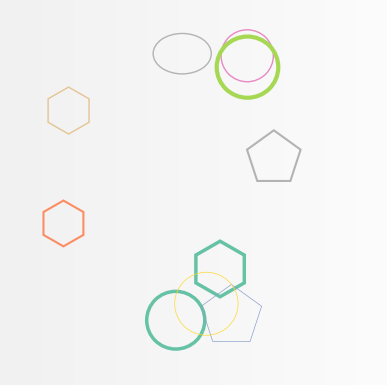[{"shape": "hexagon", "thickness": 2.5, "radius": 0.36, "center": [0.568, 0.301]}, {"shape": "circle", "thickness": 2.5, "radius": 0.37, "center": [0.454, 0.168]}, {"shape": "hexagon", "thickness": 1.5, "radius": 0.3, "center": [0.164, 0.42]}, {"shape": "pentagon", "thickness": 0.5, "radius": 0.41, "center": [0.597, 0.179]}, {"shape": "circle", "thickness": 1, "radius": 0.34, "center": [0.638, 0.855]}, {"shape": "circle", "thickness": 3, "radius": 0.4, "center": [0.639, 0.826]}, {"shape": "circle", "thickness": 0.5, "radius": 0.41, "center": [0.533, 0.211]}, {"shape": "hexagon", "thickness": 1, "radius": 0.3, "center": [0.177, 0.713]}, {"shape": "oval", "thickness": 1, "radius": 0.38, "center": [0.47, 0.861]}, {"shape": "pentagon", "thickness": 1.5, "radius": 0.36, "center": [0.707, 0.589]}]